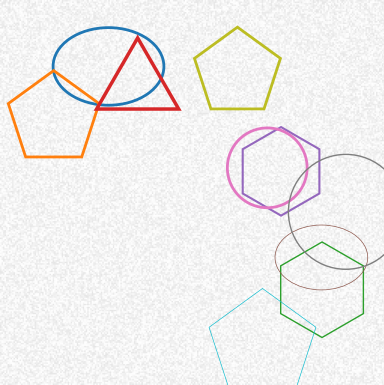[{"shape": "oval", "thickness": 2, "radius": 0.72, "center": [0.282, 0.827]}, {"shape": "pentagon", "thickness": 2, "radius": 0.62, "center": [0.139, 0.693]}, {"shape": "hexagon", "thickness": 1, "radius": 0.62, "center": [0.836, 0.247]}, {"shape": "triangle", "thickness": 2.5, "radius": 0.62, "center": [0.358, 0.778]}, {"shape": "hexagon", "thickness": 1.5, "radius": 0.57, "center": [0.73, 0.555]}, {"shape": "oval", "thickness": 0.5, "radius": 0.6, "center": [0.835, 0.331]}, {"shape": "circle", "thickness": 2, "radius": 0.52, "center": [0.694, 0.564]}, {"shape": "circle", "thickness": 1, "radius": 0.75, "center": [0.898, 0.45]}, {"shape": "pentagon", "thickness": 2, "radius": 0.59, "center": [0.617, 0.812]}, {"shape": "pentagon", "thickness": 0.5, "radius": 0.73, "center": [0.682, 0.105]}]